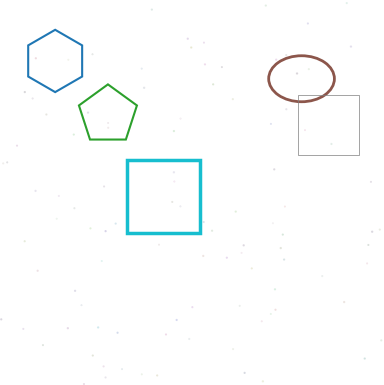[{"shape": "hexagon", "thickness": 1.5, "radius": 0.4, "center": [0.143, 0.842]}, {"shape": "pentagon", "thickness": 1.5, "radius": 0.4, "center": [0.28, 0.702]}, {"shape": "oval", "thickness": 2, "radius": 0.43, "center": [0.783, 0.795]}, {"shape": "square", "thickness": 0.5, "radius": 0.39, "center": [0.854, 0.675]}, {"shape": "square", "thickness": 2.5, "radius": 0.48, "center": [0.425, 0.49]}]